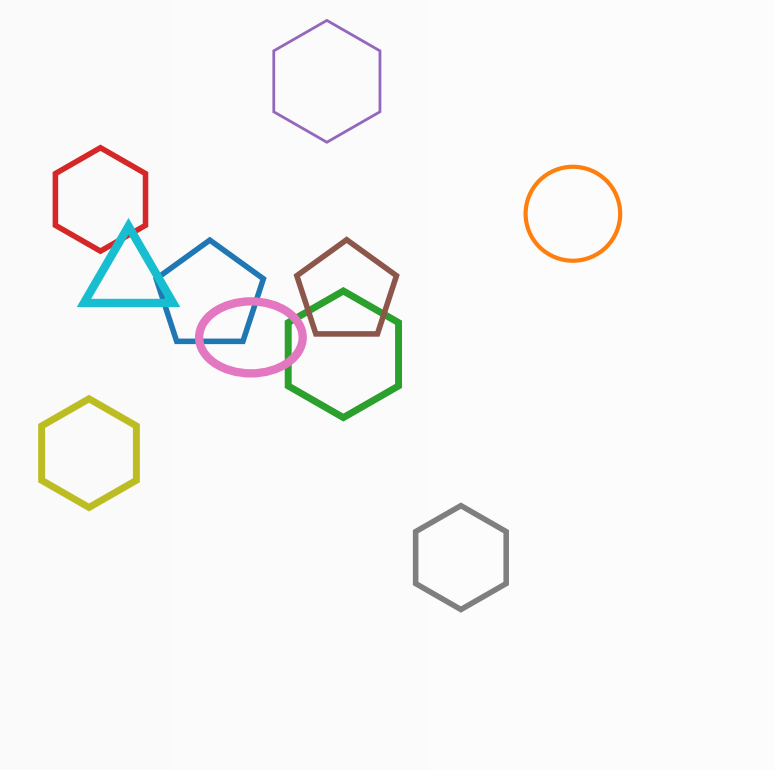[{"shape": "pentagon", "thickness": 2, "radius": 0.36, "center": [0.271, 0.615]}, {"shape": "circle", "thickness": 1.5, "radius": 0.31, "center": [0.739, 0.722]}, {"shape": "hexagon", "thickness": 2.5, "radius": 0.41, "center": [0.443, 0.54]}, {"shape": "hexagon", "thickness": 2, "radius": 0.34, "center": [0.13, 0.741]}, {"shape": "hexagon", "thickness": 1, "radius": 0.4, "center": [0.422, 0.894]}, {"shape": "pentagon", "thickness": 2, "radius": 0.34, "center": [0.447, 0.621]}, {"shape": "oval", "thickness": 3, "radius": 0.33, "center": [0.324, 0.562]}, {"shape": "hexagon", "thickness": 2, "radius": 0.34, "center": [0.595, 0.276]}, {"shape": "hexagon", "thickness": 2.5, "radius": 0.35, "center": [0.115, 0.412]}, {"shape": "triangle", "thickness": 3, "radius": 0.33, "center": [0.166, 0.64]}]